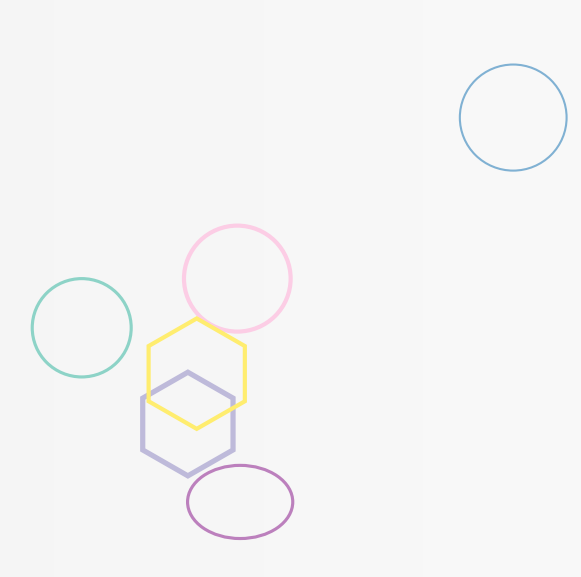[{"shape": "circle", "thickness": 1.5, "radius": 0.43, "center": [0.141, 0.432]}, {"shape": "hexagon", "thickness": 2.5, "radius": 0.45, "center": [0.323, 0.265]}, {"shape": "circle", "thickness": 1, "radius": 0.46, "center": [0.883, 0.796]}, {"shape": "circle", "thickness": 2, "radius": 0.46, "center": [0.408, 0.517]}, {"shape": "oval", "thickness": 1.5, "radius": 0.45, "center": [0.413, 0.13]}, {"shape": "hexagon", "thickness": 2, "radius": 0.48, "center": [0.338, 0.352]}]